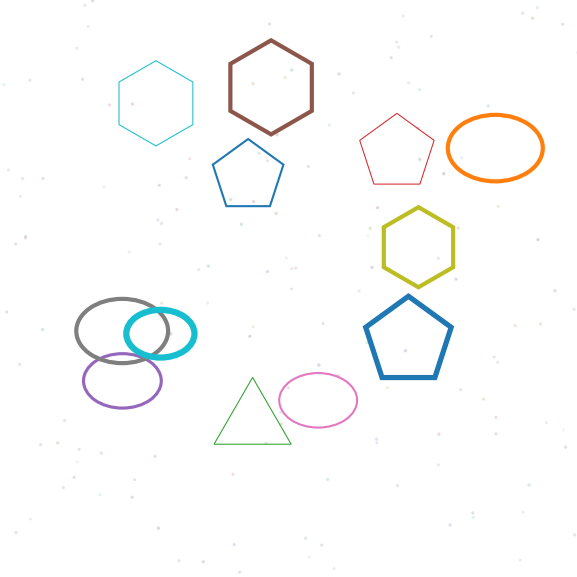[{"shape": "pentagon", "thickness": 2.5, "radius": 0.39, "center": [0.707, 0.408]}, {"shape": "pentagon", "thickness": 1, "radius": 0.32, "center": [0.43, 0.694]}, {"shape": "oval", "thickness": 2, "radius": 0.41, "center": [0.858, 0.743]}, {"shape": "triangle", "thickness": 0.5, "radius": 0.39, "center": [0.437, 0.269]}, {"shape": "pentagon", "thickness": 0.5, "radius": 0.34, "center": [0.687, 0.735]}, {"shape": "oval", "thickness": 1.5, "radius": 0.34, "center": [0.212, 0.34]}, {"shape": "hexagon", "thickness": 2, "radius": 0.41, "center": [0.469, 0.848]}, {"shape": "oval", "thickness": 1, "radius": 0.34, "center": [0.551, 0.306]}, {"shape": "oval", "thickness": 2, "radius": 0.4, "center": [0.212, 0.426]}, {"shape": "hexagon", "thickness": 2, "radius": 0.35, "center": [0.725, 0.571]}, {"shape": "oval", "thickness": 3, "radius": 0.3, "center": [0.278, 0.421]}, {"shape": "hexagon", "thickness": 0.5, "radius": 0.37, "center": [0.27, 0.82]}]